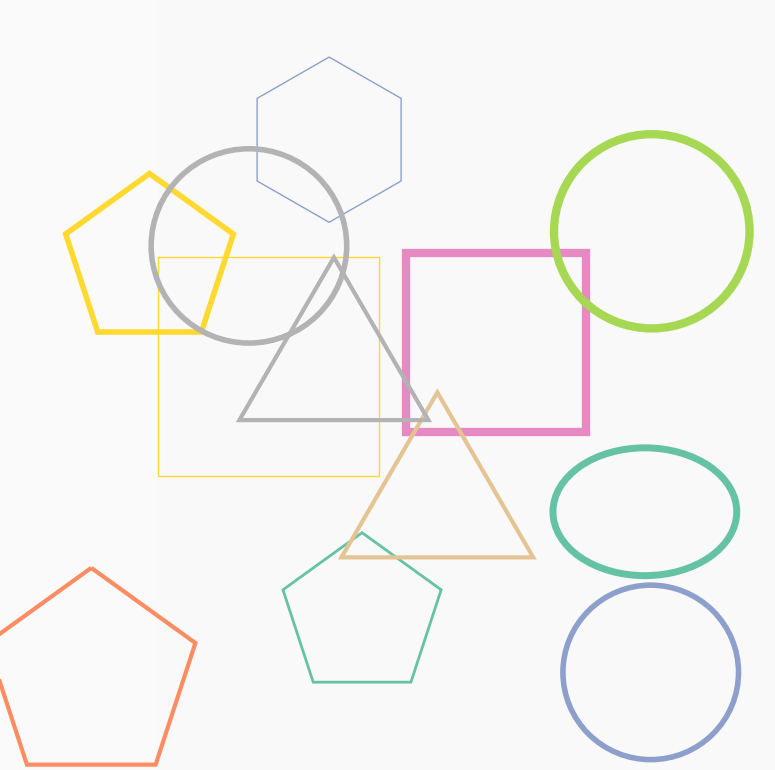[{"shape": "oval", "thickness": 2.5, "radius": 0.59, "center": [0.832, 0.335]}, {"shape": "pentagon", "thickness": 1, "radius": 0.54, "center": [0.467, 0.201]}, {"shape": "pentagon", "thickness": 1.5, "radius": 0.71, "center": [0.118, 0.121]}, {"shape": "circle", "thickness": 2, "radius": 0.57, "center": [0.84, 0.127]}, {"shape": "hexagon", "thickness": 0.5, "radius": 0.54, "center": [0.425, 0.819]}, {"shape": "square", "thickness": 3, "radius": 0.58, "center": [0.64, 0.555]}, {"shape": "circle", "thickness": 3, "radius": 0.63, "center": [0.841, 0.7]}, {"shape": "square", "thickness": 0.5, "radius": 0.71, "center": [0.346, 0.524]}, {"shape": "pentagon", "thickness": 2, "radius": 0.57, "center": [0.193, 0.661]}, {"shape": "triangle", "thickness": 1.5, "radius": 0.71, "center": [0.564, 0.348]}, {"shape": "circle", "thickness": 2, "radius": 0.63, "center": [0.321, 0.681]}, {"shape": "triangle", "thickness": 1.5, "radius": 0.7, "center": [0.431, 0.525]}]